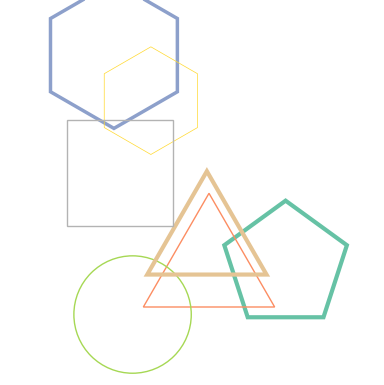[{"shape": "pentagon", "thickness": 3, "radius": 0.84, "center": [0.742, 0.311]}, {"shape": "triangle", "thickness": 1, "radius": 0.98, "center": [0.543, 0.301]}, {"shape": "hexagon", "thickness": 2.5, "radius": 0.95, "center": [0.296, 0.857]}, {"shape": "circle", "thickness": 1, "radius": 0.76, "center": [0.344, 0.183]}, {"shape": "hexagon", "thickness": 0.5, "radius": 0.7, "center": [0.392, 0.739]}, {"shape": "triangle", "thickness": 3, "radius": 0.89, "center": [0.537, 0.376]}, {"shape": "square", "thickness": 1, "radius": 0.69, "center": [0.312, 0.551]}]